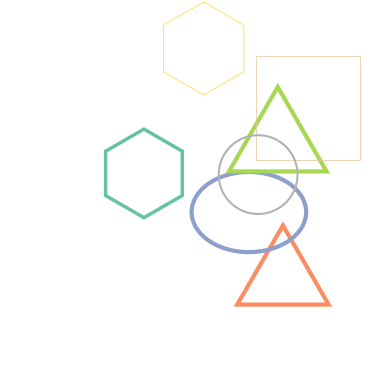[{"shape": "hexagon", "thickness": 2.5, "radius": 0.58, "center": [0.374, 0.55]}, {"shape": "triangle", "thickness": 3, "radius": 0.69, "center": [0.735, 0.277]}, {"shape": "oval", "thickness": 3, "radius": 0.74, "center": [0.646, 0.449]}, {"shape": "triangle", "thickness": 3, "radius": 0.73, "center": [0.721, 0.628]}, {"shape": "hexagon", "thickness": 0.5, "radius": 0.6, "center": [0.529, 0.874]}, {"shape": "square", "thickness": 0.5, "radius": 0.68, "center": [0.8, 0.719]}, {"shape": "circle", "thickness": 1.5, "radius": 0.51, "center": [0.67, 0.546]}]